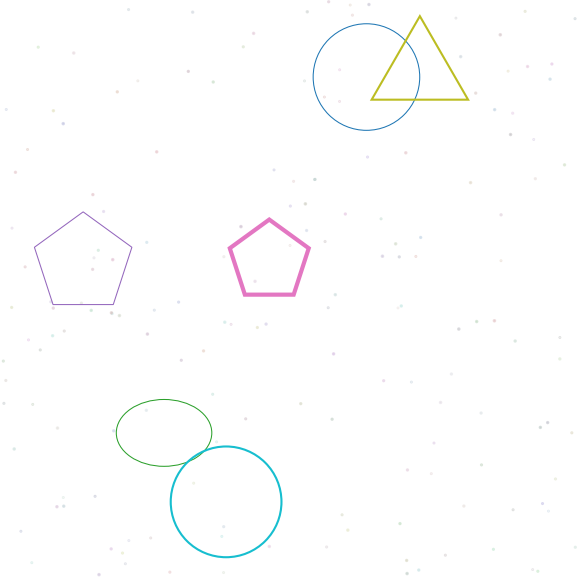[{"shape": "circle", "thickness": 0.5, "radius": 0.46, "center": [0.635, 0.866]}, {"shape": "oval", "thickness": 0.5, "radius": 0.41, "center": [0.284, 0.25]}, {"shape": "pentagon", "thickness": 0.5, "radius": 0.44, "center": [0.144, 0.544]}, {"shape": "pentagon", "thickness": 2, "radius": 0.36, "center": [0.466, 0.547]}, {"shape": "triangle", "thickness": 1, "radius": 0.48, "center": [0.727, 0.875]}, {"shape": "circle", "thickness": 1, "radius": 0.48, "center": [0.392, 0.13]}]